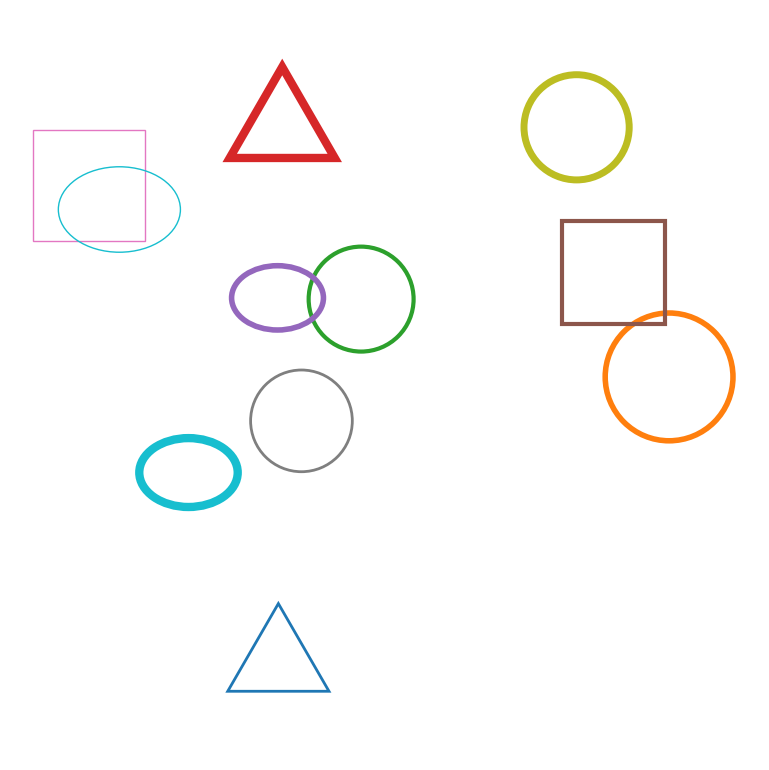[{"shape": "triangle", "thickness": 1, "radius": 0.38, "center": [0.362, 0.14]}, {"shape": "circle", "thickness": 2, "radius": 0.41, "center": [0.869, 0.511]}, {"shape": "circle", "thickness": 1.5, "radius": 0.34, "center": [0.469, 0.612]}, {"shape": "triangle", "thickness": 3, "radius": 0.39, "center": [0.367, 0.834]}, {"shape": "oval", "thickness": 2, "radius": 0.3, "center": [0.36, 0.613]}, {"shape": "square", "thickness": 1.5, "radius": 0.33, "center": [0.797, 0.646]}, {"shape": "square", "thickness": 0.5, "radius": 0.36, "center": [0.116, 0.759]}, {"shape": "circle", "thickness": 1, "radius": 0.33, "center": [0.392, 0.453]}, {"shape": "circle", "thickness": 2.5, "radius": 0.34, "center": [0.749, 0.835]}, {"shape": "oval", "thickness": 0.5, "radius": 0.4, "center": [0.155, 0.728]}, {"shape": "oval", "thickness": 3, "radius": 0.32, "center": [0.245, 0.386]}]